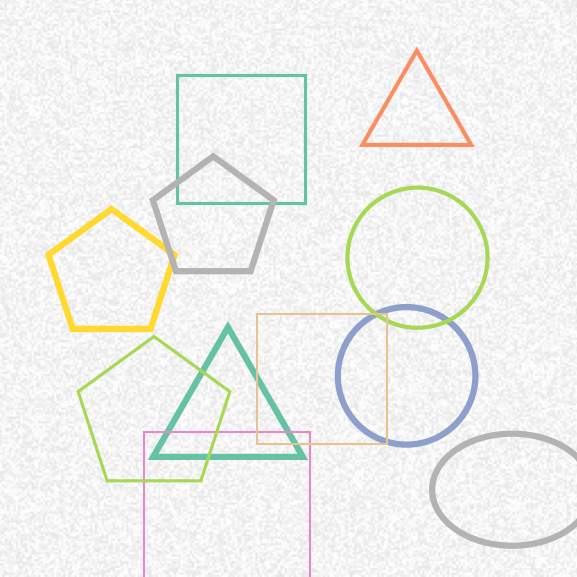[{"shape": "triangle", "thickness": 3, "radius": 0.75, "center": [0.395, 0.283]}, {"shape": "square", "thickness": 1.5, "radius": 0.56, "center": [0.417, 0.759]}, {"shape": "triangle", "thickness": 2, "radius": 0.54, "center": [0.722, 0.803]}, {"shape": "circle", "thickness": 3, "radius": 0.6, "center": [0.704, 0.348]}, {"shape": "square", "thickness": 1, "radius": 0.72, "center": [0.393, 0.107]}, {"shape": "pentagon", "thickness": 1.5, "radius": 0.69, "center": [0.267, 0.278]}, {"shape": "circle", "thickness": 2, "radius": 0.61, "center": [0.723, 0.553]}, {"shape": "pentagon", "thickness": 3, "radius": 0.57, "center": [0.193, 0.522]}, {"shape": "square", "thickness": 1, "radius": 0.56, "center": [0.558, 0.342]}, {"shape": "pentagon", "thickness": 3, "radius": 0.55, "center": [0.369, 0.618]}, {"shape": "oval", "thickness": 3, "radius": 0.69, "center": [0.887, 0.151]}]